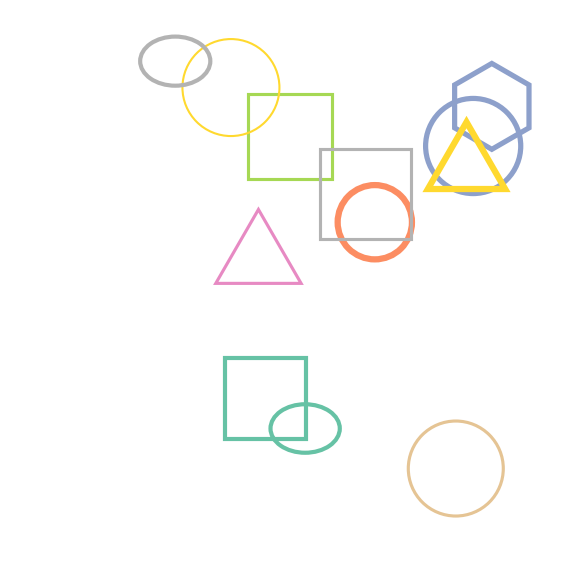[{"shape": "oval", "thickness": 2, "radius": 0.3, "center": [0.528, 0.257]}, {"shape": "square", "thickness": 2, "radius": 0.35, "center": [0.46, 0.309]}, {"shape": "circle", "thickness": 3, "radius": 0.32, "center": [0.649, 0.614]}, {"shape": "hexagon", "thickness": 2.5, "radius": 0.37, "center": [0.852, 0.815]}, {"shape": "circle", "thickness": 2.5, "radius": 0.41, "center": [0.819, 0.746]}, {"shape": "triangle", "thickness": 1.5, "radius": 0.43, "center": [0.448, 0.551]}, {"shape": "square", "thickness": 1.5, "radius": 0.36, "center": [0.502, 0.763]}, {"shape": "circle", "thickness": 1, "radius": 0.42, "center": [0.4, 0.848]}, {"shape": "triangle", "thickness": 3, "radius": 0.39, "center": [0.808, 0.71]}, {"shape": "circle", "thickness": 1.5, "radius": 0.41, "center": [0.789, 0.188]}, {"shape": "oval", "thickness": 2, "radius": 0.3, "center": [0.303, 0.893]}, {"shape": "square", "thickness": 1.5, "radius": 0.39, "center": [0.633, 0.663]}]